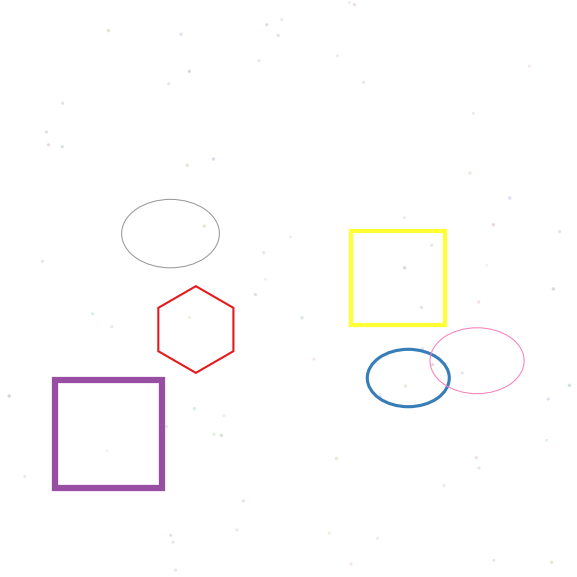[{"shape": "hexagon", "thickness": 1, "radius": 0.38, "center": [0.339, 0.429]}, {"shape": "oval", "thickness": 1.5, "radius": 0.36, "center": [0.707, 0.345]}, {"shape": "square", "thickness": 3, "radius": 0.46, "center": [0.188, 0.248]}, {"shape": "square", "thickness": 2, "radius": 0.41, "center": [0.69, 0.518]}, {"shape": "oval", "thickness": 0.5, "radius": 0.41, "center": [0.826, 0.374]}, {"shape": "oval", "thickness": 0.5, "radius": 0.42, "center": [0.295, 0.595]}]